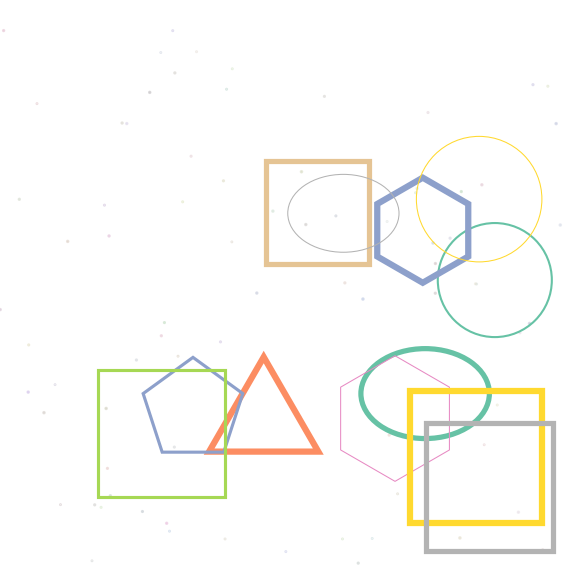[{"shape": "circle", "thickness": 1, "radius": 0.49, "center": [0.857, 0.514]}, {"shape": "oval", "thickness": 2.5, "radius": 0.56, "center": [0.736, 0.318]}, {"shape": "triangle", "thickness": 3, "radius": 0.55, "center": [0.457, 0.272]}, {"shape": "pentagon", "thickness": 1.5, "radius": 0.45, "center": [0.334, 0.29]}, {"shape": "hexagon", "thickness": 3, "radius": 0.45, "center": [0.732, 0.6]}, {"shape": "hexagon", "thickness": 0.5, "radius": 0.54, "center": [0.684, 0.274]}, {"shape": "square", "thickness": 1.5, "radius": 0.55, "center": [0.279, 0.249]}, {"shape": "square", "thickness": 3, "radius": 0.57, "center": [0.824, 0.208]}, {"shape": "circle", "thickness": 0.5, "radius": 0.54, "center": [0.83, 0.654]}, {"shape": "square", "thickness": 2.5, "radius": 0.45, "center": [0.549, 0.631]}, {"shape": "oval", "thickness": 0.5, "radius": 0.48, "center": [0.595, 0.63]}, {"shape": "square", "thickness": 2.5, "radius": 0.55, "center": [0.847, 0.156]}]